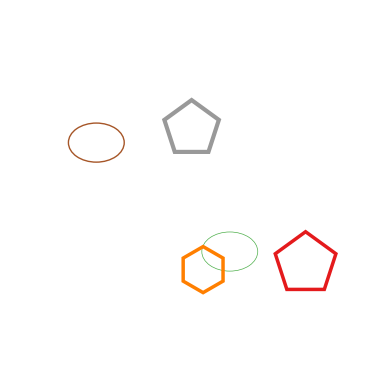[{"shape": "pentagon", "thickness": 2.5, "radius": 0.41, "center": [0.794, 0.315]}, {"shape": "oval", "thickness": 0.5, "radius": 0.36, "center": [0.597, 0.347]}, {"shape": "hexagon", "thickness": 2.5, "radius": 0.3, "center": [0.528, 0.3]}, {"shape": "oval", "thickness": 1, "radius": 0.36, "center": [0.25, 0.63]}, {"shape": "pentagon", "thickness": 3, "radius": 0.37, "center": [0.498, 0.666]}]